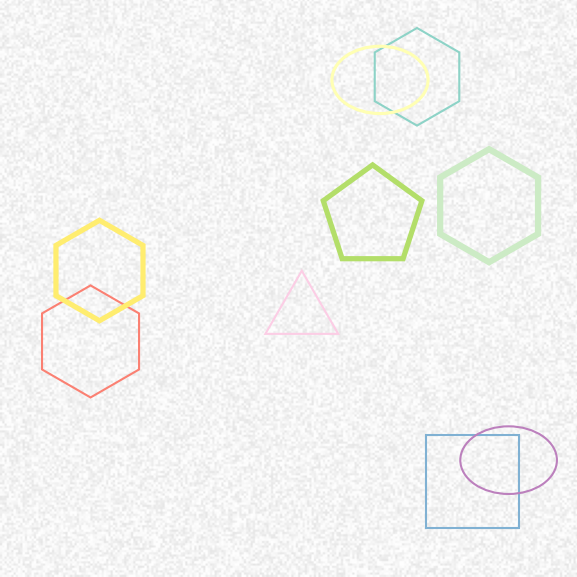[{"shape": "hexagon", "thickness": 1, "radius": 0.42, "center": [0.722, 0.866]}, {"shape": "oval", "thickness": 1.5, "radius": 0.42, "center": [0.658, 0.861]}, {"shape": "hexagon", "thickness": 1, "radius": 0.49, "center": [0.157, 0.408]}, {"shape": "square", "thickness": 1, "radius": 0.41, "center": [0.818, 0.165]}, {"shape": "pentagon", "thickness": 2.5, "radius": 0.45, "center": [0.645, 0.624]}, {"shape": "triangle", "thickness": 1, "radius": 0.36, "center": [0.523, 0.457]}, {"shape": "oval", "thickness": 1, "radius": 0.42, "center": [0.881, 0.202]}, {"shape": "hexagon", "thickness": 3, "radius": 0.49, "center": [0.847, 0.643]}, {"shape": "hexagon", "thickness": 2.5, "radius": 0.43, "center": [0.172, 0.531]}]